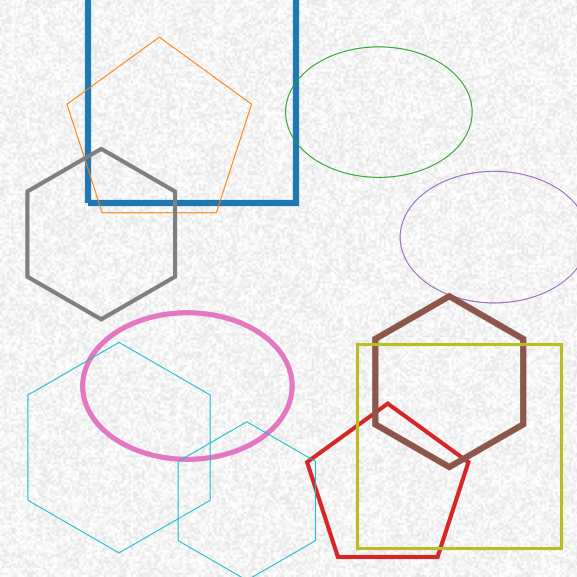[{"shape": "square", "thickness": 3, "radius": 0.9, "center": [0.332, 0.827]}, {"shape": "pentagon", "thickness": 0.5, "radius": 0.84, "center": [0.276, 0.767]}, {"shape": "oval", "thickness": 0.5, "radius": 0.81, "center": [0.656, 0.805]}, {"shape": "pentagon", "thickness": 2, "radius": 0.73, "center": [0.671, 0.153]}, {"shape": "oval", "thickness": 0.5, "radius": 0.81, "center": [0.856, 0.589]}, {"shape": "hexagon", "thickness": 3, "radius": 0.74, "center": [0.778, 0.338]}, {"shape": "oval", "thickness": 2.5, "radius": 0.91, "center": [0.325, 0.331]}, {"shape": "hexagon", "thickness": 2, "radius": 0.74, "center": [0.175, 0.594]}, {"shape": "square", "thickness": 1.5, "radius": 0.88, "center": [0.795, 0.227]}, {"shape": "hexagon", "thickness": 0.5, "radius": 0.69, "center": [0.427, 0.132]}, {"shape": "hexagon", "thickness": 0.5, "radius": 0.91, "center": [0.206, 0.224]}]